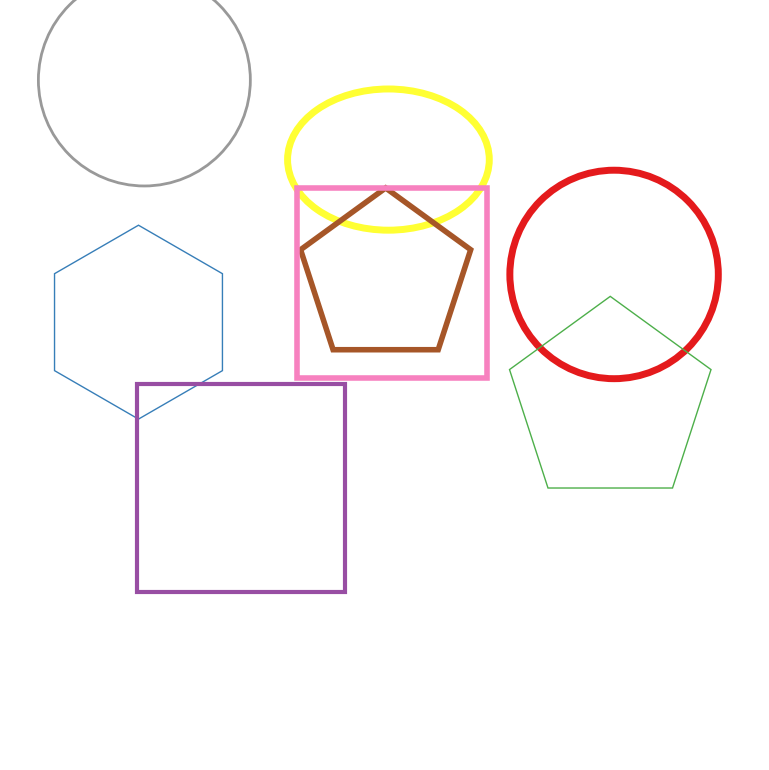[{"shape": "circle", "thickness": 2.5, "radius": 0.68, "center": [0.798, 0.644]}, {"shape": "hexagon", "thickness": 0.5, "radius": 0.63, "center": [0.18, 0.582]}, {"shape": "pentagon", "thickness": 0.5, "radius": 0.69, "center": [0.793, 0.478]}, {"shape": "square", "thickness": 1.5, "radius": 0.68, "center": [0.313, 0.366]}, {"shape": "oval", "thickness": 2.5, "radius": 0.65, "center": [0.504, 0.793]}, {"shape": "pentagon", "thickness": 2, "radius": 0.58, "center": [0.501, 0.64]}, {"shape": "square", "thickness": 2, "radius": 0.62, "center": [0.509, 0.632]}, {"shape": "circle", "thickness": 1, "radius": 0.69, "center": [0.187, 0.896]}]